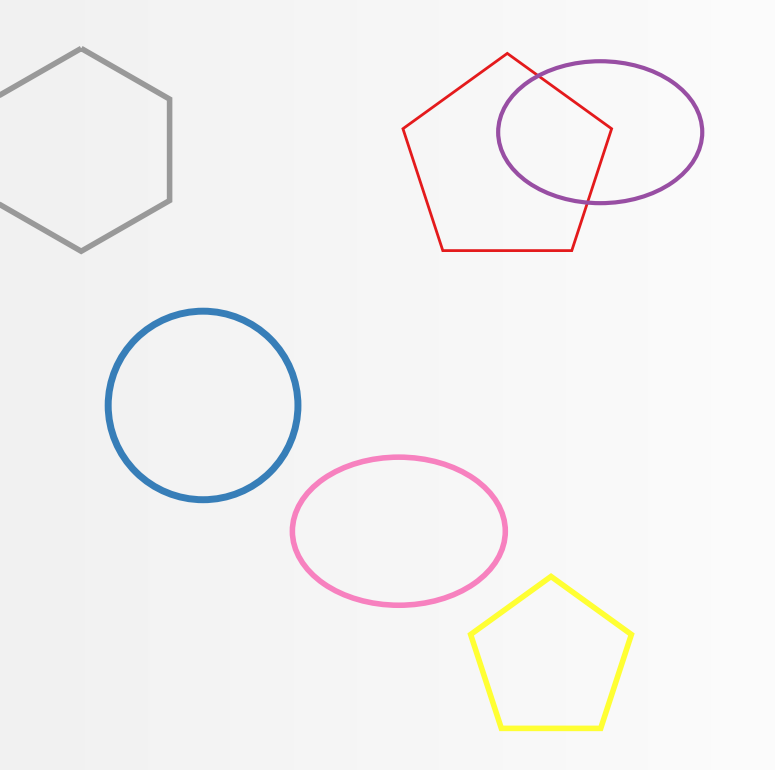[{"shape": "pentagon", "thickness": 1, "radius": 0.71, "center": [0.655, 0.789]}, {"shape": "circle", "thickness": 2.5, "radius": 0.61, "center": [0.262, 0.473]}, {"shape": "oval", "thickness": 1.5, "radius": 0.66, "center": [0.774, 0.828]}, {"shape": "pentagon", "thickness": 2, "radius": 0.55, "center": [0.711, 0.142]}, {"shape": "oval", "thickness": 2, "radius": 0.69, "center": [0.515, 0.31]}, {"shape": "hexagon", "thickness": 2, "radius": 0.66, "center": [0.105, 0.805]}]